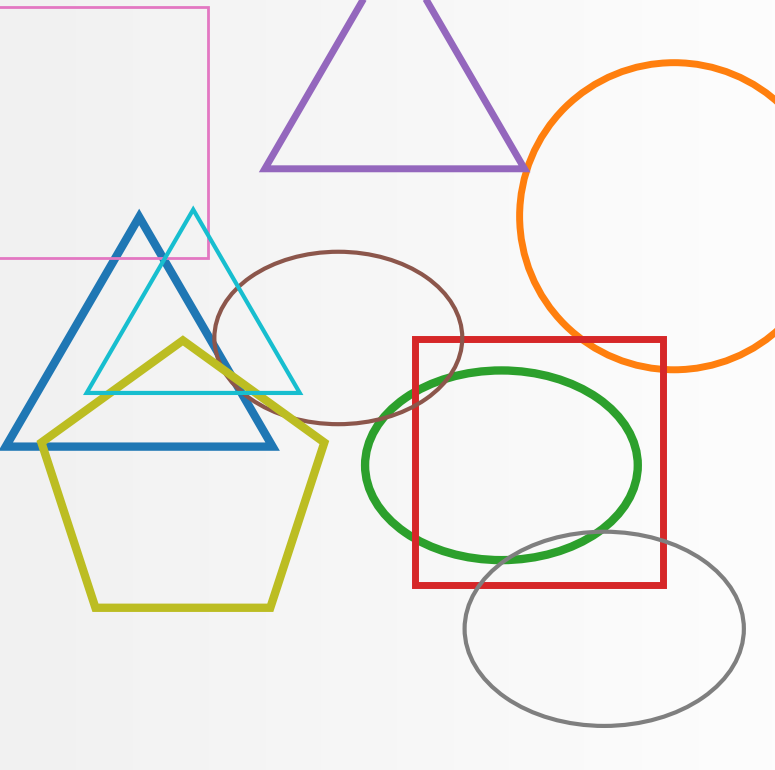[{"shape": "triangle", "thickness": 3, "radius": 0.99, "center": [0.18, 0.519]}, {"shape": "circle", "thickness": 2.5, "radius": 1.0, "center": [0.87, 0.719]}, {"shape": "oval", "thickness": 3, "radius": 0.88, "center": [0.647, 0.396]}, {"shape": "square", "thickness": 2.5, "radius": 0.8, "center": [0.696, 0.4]}, {"shape": "triangle", "thickness": 2.5, "radius": 0.97, "center": [0.509, 0.877]}, {"shape": "oval", "thickness": 1.5, "radius": 0.8, "center": [0.437, 0.561]}, {"shape": "square", "thickness": 1, "radius": 0.81, "center": [0.105, 0.828]}, {"shape": "oval", "thickness": 1.5, "radius": 0.9, "center": [0.78, 0.183]}, {"shape": "pentagon", "thickness": 3, "radius": 0.96, "center": [0.236, 0.366]}, {"shape": "triangle", "thickness": 1.5, "radius": 0.79, "center": [0.249, 0.569]}]